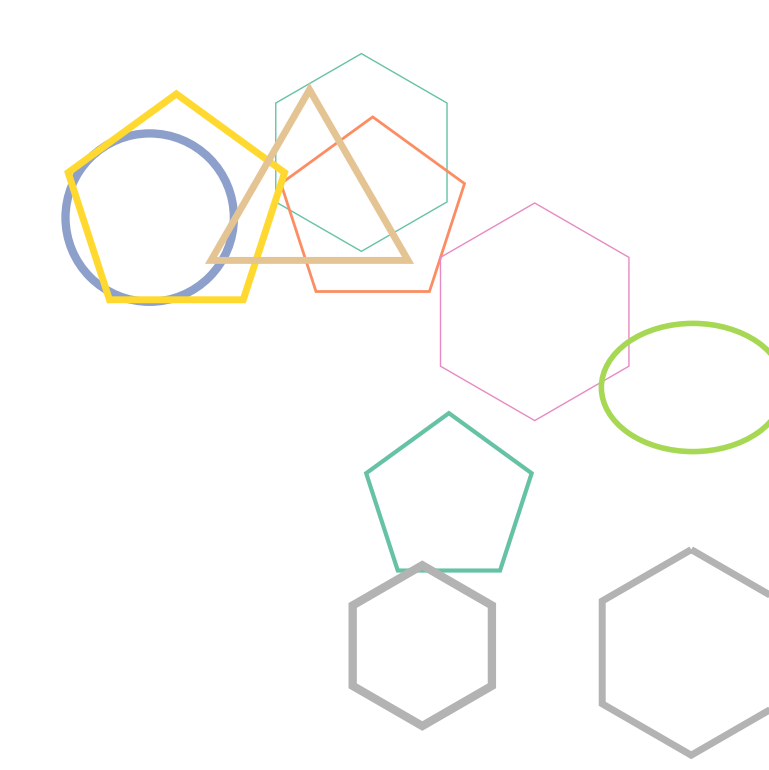[{"shape": "hexagon", "thickness": 0.5, "radius": 0.64, "center": [0.469, 0.802]}, {"shape": "pentagon", "thickness": 1.5, "radius": 0.56, "center": [0.583, 0.35]}, {"shape": "pentagon", "thickness": 1, "radius": 0.63, "center": [0.484, 0.723]}, {"shape": "circle", "thickness": 3, "radius": 0.55, "center": [0.194, 0.717]}, {"shape": "hexagon", "thickness": 0.5, "radius": 0.71, "center": [0.694, 0.595]}, {"shape": "oval", "thickness": 2, "radius": 0.59, "center": [0.9, 0.497]}, {"shape": "pentagon", "thickness": 2.5, "radius": 0.74, "center": [0.229, 0.73]}, {"shape": "triangle", "thickness": 2.5, "radius": 0.74, "center": [0.402, 0.736]}, {"shape": "hexagon", "thickness": 3, "radius": 0.52, "center": [0.548, 0.162]}, {"shape": "hexagon", "thickness": 2.5, "radius": 0.67, "center": [0.898, 0.153]}]